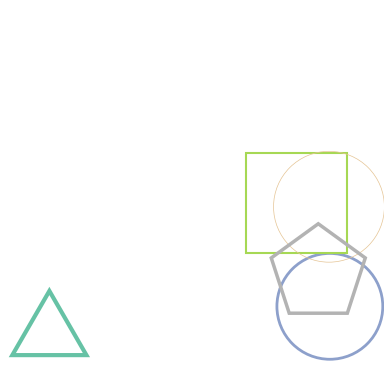[{"shape": "triangle", "thickness": 3, "radius": 0.56, "center": [0.128, 0.133]}, {"shape": "circle", "thickness": 2, "radius": 0.69, "center": [0.857, 0.204]}, {"shape": "square", "thickness": 1.5, "radius": 0.65, "center": [0.77, 0.472]}, {"shape": "circle", "thickness": 0.5, "radius": 0.72, "center": [0.854, 0.463]}, {"shape": "pentagon", "thickness": 2.5, "radius": 0.64, "center": [0.827, 0.29]}]